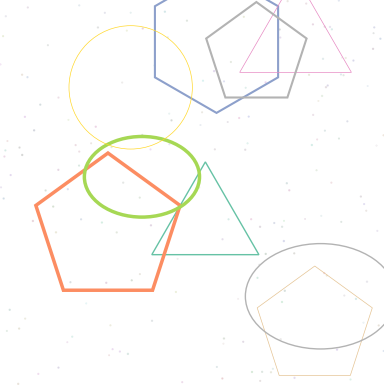[{"shape": "triangle", "thickness": 1, "radius": 0.8, "center": [0.533, 0.419]}, {"shape": "pentagon", "thickness": 2.5, "radius": 0.98, "center": [0.28, 0.405]}, {"shape": "hexagon", "thickness": 1.5, "radius": 0.92, "center": [0.562, 0.891]}, {"shape": "triangle", "thickness": 0.5, "radius": 0.84, "center": [0.768, 0.896]}, {"shape": "oval", "thickness": 2.5, "radius": 0.75, "center": [0.369, 0.541]}, {"shape": "circle", "thickness": 0.5, "radius": 0.8, "center": [0.339, 0.773]}, {"shape": "pentagon", "thickness": 0.5, "radius": 0.79, "center": [0.818, 0.152]}, {"shape": "oval", "thickness": 1, "radius": 0.98, "center": [0.833, 0.23]}, {"shape": "pentagon", "thickness": 1.5, "radius": 0.69, "center": [0.666, 0.858]}]